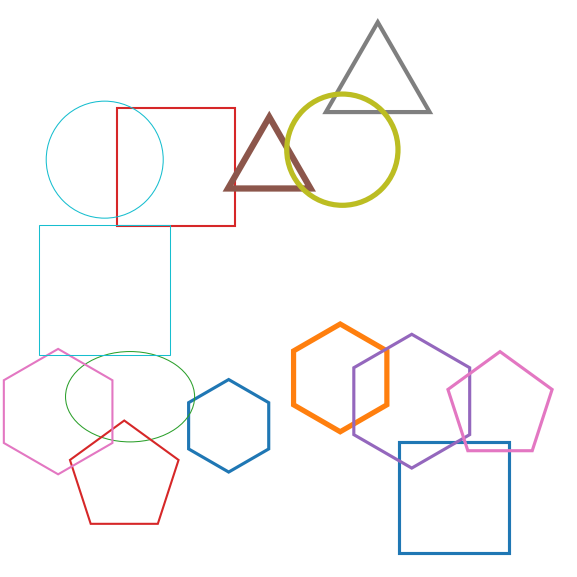[{"shape": "hexagon", "thickness": 1.5, "radius": 0.4, "center": [0.396, 0.262]}, {"shape": "square", "thickness": 1.5, "radius": 0.48, "center": [0.786, 0.138]}, {"shape": "hexagon", "thickness": 2.5, "radius": 0.47, "center": [0.589, 0.345]}, {"shape": "oval", "thickness": 0.5, "radius": 0.56, "center": [0.225, 0.312]}, {"shape": "pentagon", "thickness": 1, "radius": 0.49, "center": [0.215, 0.172]}, {"shape": "square", "thickness": 1, "radius": 0.51, "center": [0.305, 0.71]}, {"shape": "hexagon", "thickness": 1.5, "radius": 0.58, "center": [0.713, 0.304]}, {"shape": "triangle", "thickness": 3, "radius": 0.41, "center": [0.466, 0.714]}, {"shape": "pentagon", "thickness": 1.5, "radius": 0.47, "center": [0.866, 0.295]}, {"shape": "hexagon", "thickness": 1, "radius": 0.54, "center": [0.101, 0.286]}, {"shape": "triangle", "thickness": 2, "radius": 0.52, "center": [0.654, 0.857]}, {"shape": "circle", "thickness": 2.5, "radius": 0.48, "center": [0.593, 0.74]}, {"shape": "circle", "thickness": 0.5, "radius": 0.51, "center": [0.181, 0.723]}, {"shape": "square", "thickness": 0.5, "radius": 0.56, "center": [0.181, 0.497]}]